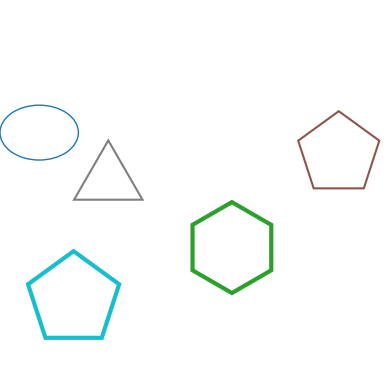[{"shape": "oval", "thickness": 1, "radius": 0.51, "center": [0.102, 0.656]}, {"shape": "hexagon", "thickness": 3, "radius": 0.59, "center": [0.602, 0.357]}, {"shape": "pentagon", "thickness": 1.5, "radius": 0.55, "center": [0.88, 0.6]}, {"shape": "triangle", "thickness": 1.5, "radius": 0.51, "center": [0.281, 0.533]}, {"shape": "pentagon", "thickness": 3, "radius": 0.62, "center": [0.191, 0.223]}]